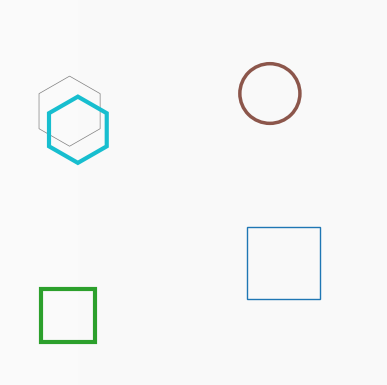[{"shape": "square", "thickness": 1, "radius": 0.47, "center": [0.732, 0.317]}, {"shape": "square", "thickness": 3, "radius": 0.35, "center": [0.176, 0.181]}, {"shape": "circle", "thickness": 2.5, "radius": 0.39, "center": [0.696, 0.757]}, {"shape": "hexagon", "thickness": 0.5, "radius": 0.46, "center": [0.18, 0.711]}, {"shape": "hexagon", "thickness": 3, "radius": 0.43, "center": [0.201, 0.663]}]